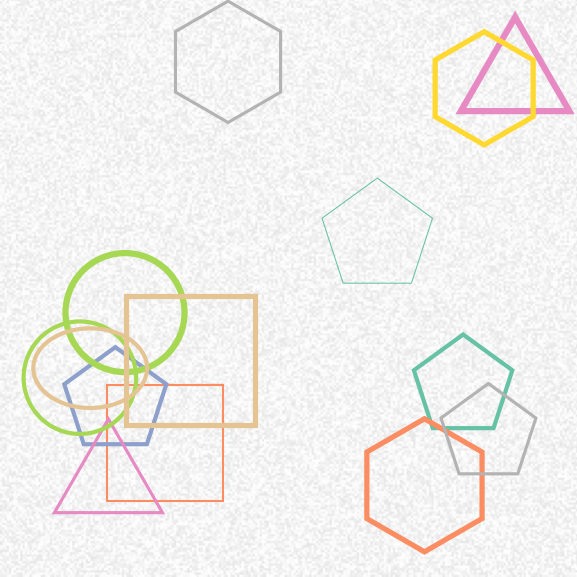[{"shape": "pentagon", "thickness": 0.5, "radius": 0.5, "center": [0.653, 0.59]}, {"shape": "pentagon", "thickness": 2, "radius": 0.45, "center": [0.802, 0.33]}, {"shape": "square", "thickness": 1, "radius": 0.5, "center": [0.286, 0.232]}, {"shape": "hexagon", "thickness": 2.5, "radius": 0.58, "center": [0.735, 0.159]}, {"shape": "pentagon", "thickness": 2, "radius": 0.46, "center": [0.2, 0.305]}, {"shape": "triangle", "thickness": 3, "radius": 0.54, "center": [0.892, 0.861]}, {"shape": "triangle", "thickness": 1.5, "radius": 0.54, "center": [0.188, 0.165]}, {"shape": "circle", "thickness": 2, "radius": 0.49, "center": [0.138, 0.345]}, {"shape": "circle", "thickness": 3, "radius": 0.52, "center": [0.216, 0.458]}, {"shape": "hexagon", "thickness": 2.5, "radius": 0.49, "center": [0.838, 0.846]}, {"shape": "oval", "thickness": 2, "radius": 0.49, "center": [0.156, 0.362]}, {"shape": "square", "thickness": 2.5, "radius": 0.56, "center": [0.33, 0.375]}, {"shape": "hexagon", "thickness": 1.5, "radius": 0.53, "center": [0.395, 0.892]}, {"shape": "pentagon", "thickness": 1.5, "radius": 0.43, "center": [0.846, 0.249]}]